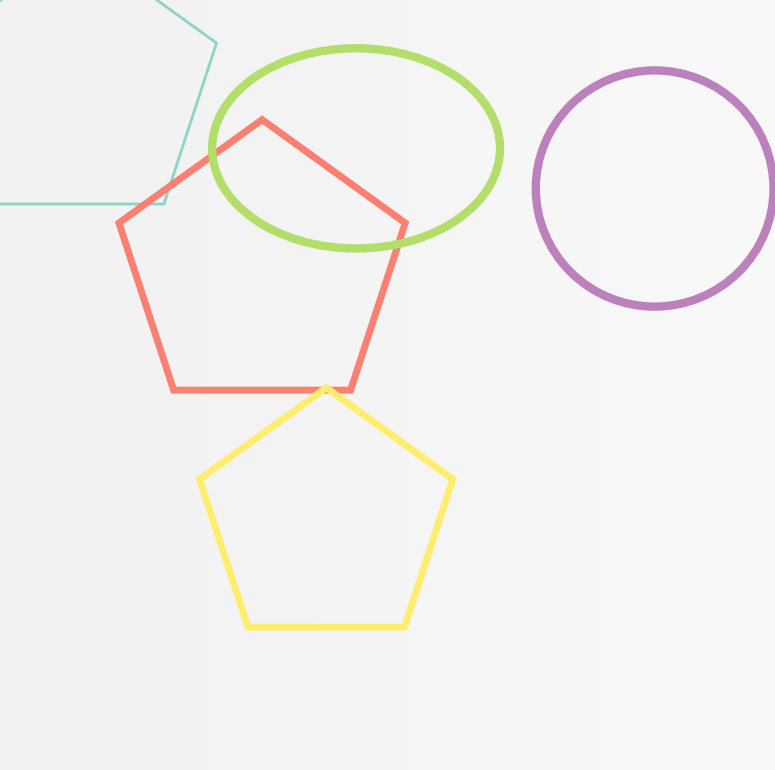[{"shape": "pentagon", "thickness": 1, "radius": 0.93, "center": [0.102, 0.886]}, {"shape": "pentagon", "thickness": 2.5, "radius": 0.97, "center": [0.338, 0.65]}, {"shape": "oval", "thickness": 3, "radius": 0.93, "center": [0.459, 0.807]}, {"shape": "circle", "thickness": 3, "radius": 0.77, "center": [0.845, 0.755]}, {"shape": "pentagon", "thickness": 2.5, "radius": 0.86, "center": [0.421, 0.325]}]